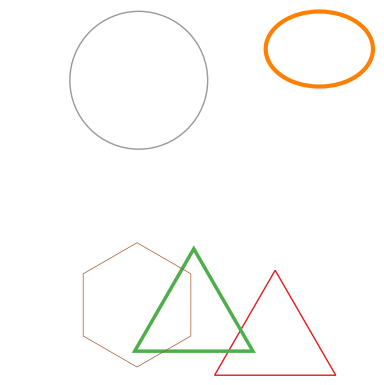[{"shape": "triangle", "thickness": 1, "radius": 0.91, "center": [0.715, 0.116]}, {"shape": "triangle", "thickness": 2.5, "radius": 0.89, "center": [0.503, 0.177]}, {"shape": "oval", "thickness": 3, "radius": 0.7, "center": [0.829, 0.873]}, {"shape": "hexagon", "thickness": 0.5, "radius": 0.81, "center": [0.356, 0.208]}, {"shape": "circle", "thickness": 1, "radius": 0.89, "center": [0.36, 0.792]}]